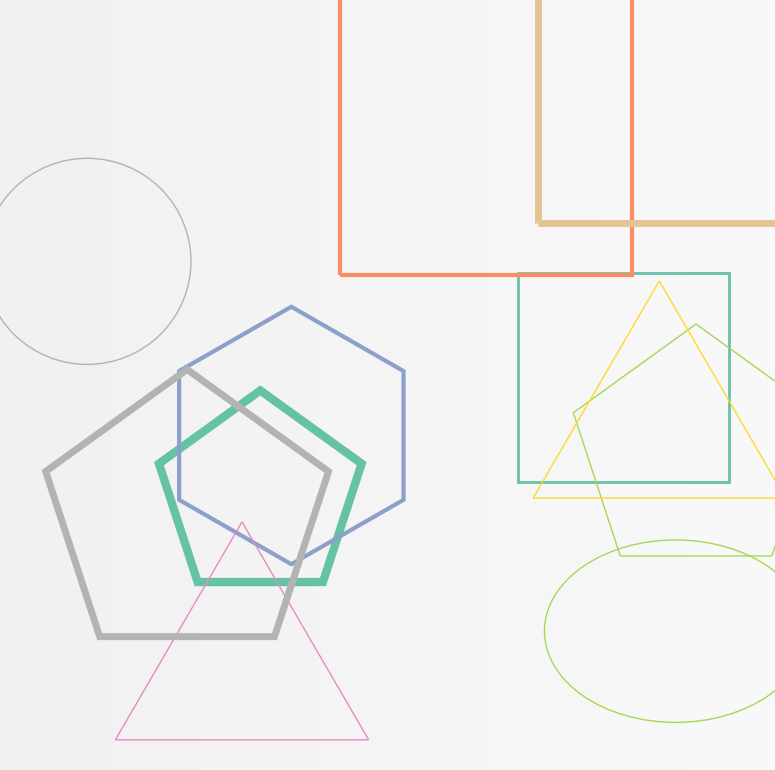[{"shape": "pentagon", "thickness": 3, "radius": 0.69, "center": [0.336, 0.355]}, {"shape": "square", "thickness": 1, "radius": 0.68, "center": [0.805, 0.51]}, {"shape": "square", "thickness": 1.5, "radius": 0.94, "center": [0.627, 0.831]}, {"shape": "hexagon", "thickness": 1.5, "radius": 0.84, "center": [0.376, 0.434]}, {"shape": "triangle", "thickness": 0.5, "radius": 0.94, "center": [0.312, 0.134]}, {"shape": "pentagon", "thickness": 0.5, "radius": 0.83, "center": [0.898, 0.413]}, {"shape": "oval", "thickness": 0.5, "radius": 0.85, "center": [0.872, 0.18]}, {"shape": "triangle", "thickness": 0.5, "radius": 0.94, "center": [0.851, 0.447]}, {"shape": "square", "thickness": 2.5, "radius": 0.88, "center": [0.87, 0.886]}, {"shape": "circle", "thickness": 0.5, "radius": 0.67, "center": [0.113, 0.661]}, {"shape": "pentagon", "thickness": 2.5, "radius": 0.96, "center": [0.241, 0.328]}]